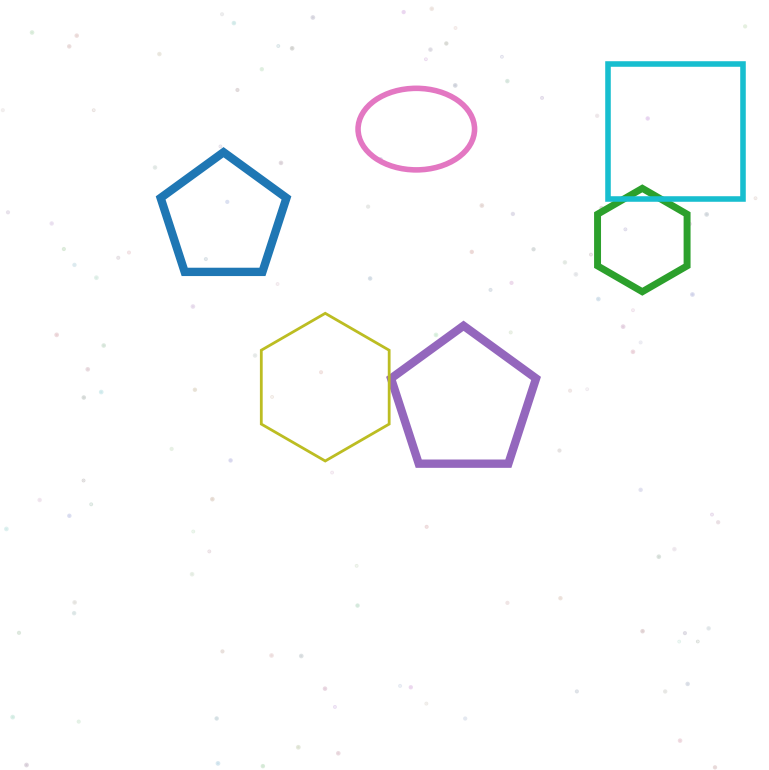[{"shape": "pentagon", "thickness": 3, "radius": 0.43, "center": [0.29, 0.716]}, {"shape": "hexagon", "thickness": 2.5, "radius": 0.34, "center": [0.834, 0.688]}, {"shape": "pentagon", "thickness": 3, "radius": 0.5, "center": [0.602, 0.478]}, {"shape": "oval", "thickness": 2, "radius": 0.38, "center": [0.541, 0.832]}, {"shape": "hexagon", "thickness": 1, "radius": 0.48, "center": [0.422, 0.497]}, {"shape": "square", "thickness": 2, "radius": 0.44, "center": [0.878, 0.83]}]